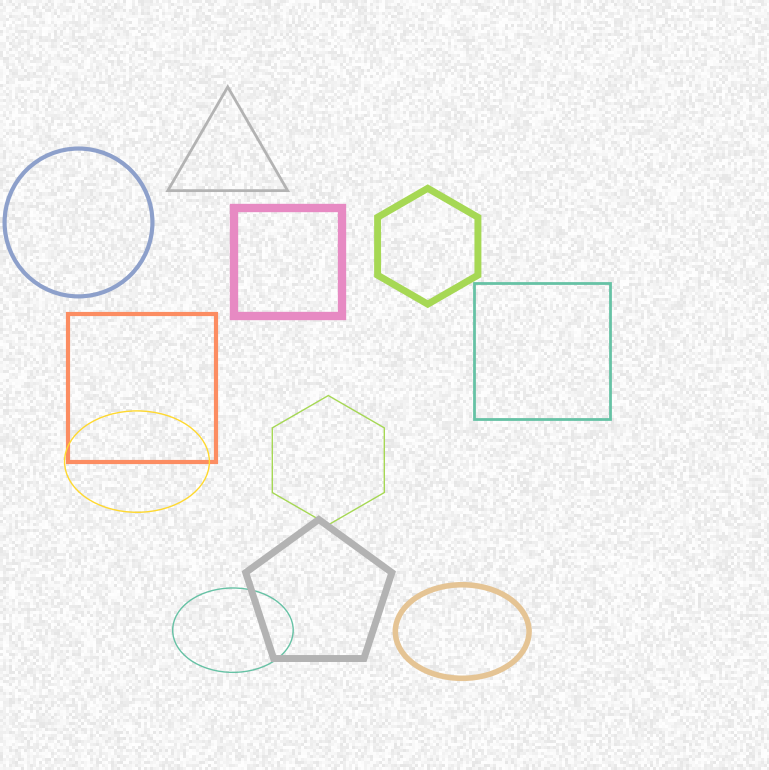[{"shape": "square", "thickness": 1, "radius": 0.44, "center": [0.704, 0.544]}, {"shape": "oval", "thickness": 0.5, "radius": 0.39, "center": [0.303, 0.182]}, {"shape": "square", "thickness": 1.5, "radius": 0.48, "center": [0.184, 0.496]}, {"shape": "circle", "thickness": 1.5, "radius": 0.48, "center": [0.102, 0.711]}, {"shape": "square", "thickness": 3, "radius": 0.35, "center": [0.374, 0.659]}, {"shape": "hexagon", "thickness": 2.5, "radius": 0.38, "center": [0.556, 0.68]}, {"shape": "hexagon", "thickness": 0.5, "radius": 0.42, "center": [0.426, 0.402]}, {"shape": "oval", "thickness": 0.5, "radius": 0.47, "center": [0.178, 0.401]}, {"shape": "oval", "thickness": 2, "radius": 0.43, "center": [0.6, 0.18]}, {"shape": "triangle", "thickness": 1, "radius": 0.45, "center": [0.296, 0.797]}, {"shape": "pentagon", "thickness": 2.5, "radius": 0.5, "center": [0.414, 0.226]}]